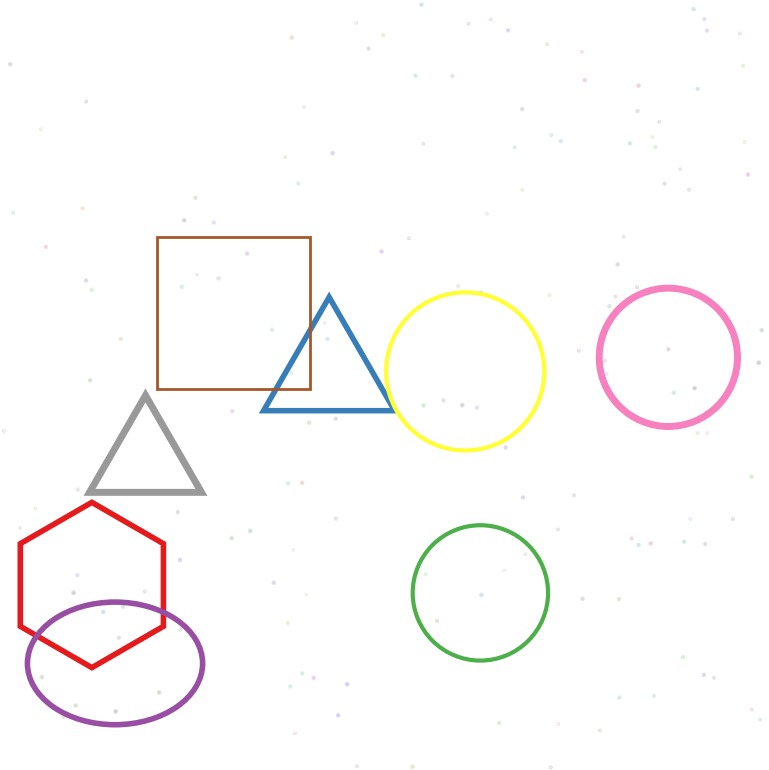[{"shape": "hexagon", "thickness": 2, "radius": 0.54, "center": [0.119, 0.24]}, {"shape": "triangle", "thickness": 2, "radius": 0.49, "center": [0.427, 0.516]}, {"shape": "circle", "thickness": 1.5, "radius": 0.44, "center": [0.624, 0.23]}, {"shape": "oval", "thickness": 2, "radius": 0.57, "center": [0.149, 0.138]}, {"shape": "circle", "thickness": 1.5, "radius": 0.51, "center": [0.604, 0.518]}, {"shape": "square", "thickness": 1, "radius": 0.5, "center": [0.304, 0.593]}, {"shape": "circle", "thickness": 2.5, "radius": 0.45, "center": [0.868, 0.536]}, {"shape": "triangle", "thickness": 2.5, "radius": 0.42, "center": [0.189, 0.403]}]